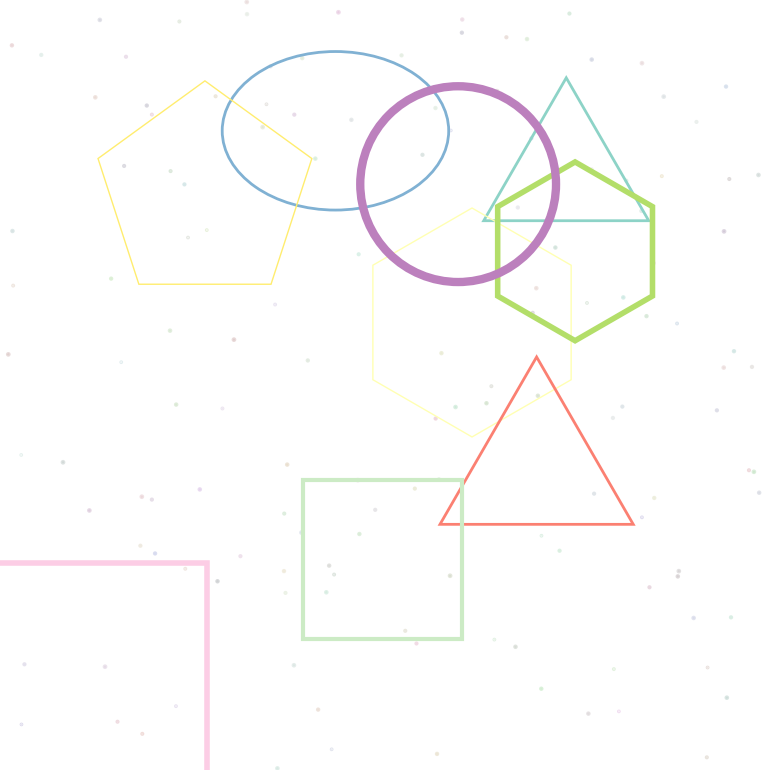[{"shape": "triangle", "thickness": 1, "radius": 0.62, "center": [0.735, 0.775]}, {"shape": "hexagon", "thickness": 0.5, "radius": 0.74, "center": [0.613, 0.581]}, {"shape": "triangle", "thickness": 1, "radius": 0.72, "center": [0.697, 0.391]}, {"shape": "oval", "thickness": 1, "radius": 0.74, "center": [0.436, 0.83]}, {"shape": "hexagon", "thickness": 2, "radius": 0.58, "center": [0.747, 0.674]}, {"shape": "square", "thickness": 2, "radius": 0.7, "center": [0.129, 0.13]}, {"shape": "circle", "thickness": 3, "radius": 0.64, "center": [0.595, 0.761]}, {"shape": "square", "thickness": 1.5, "radius": 0.51, "center": [0.497, 0.274]}, {"shape": "pentagon", "thickness": 0.5, "radius": 0.73, "center": [0.266, 0.749]}]